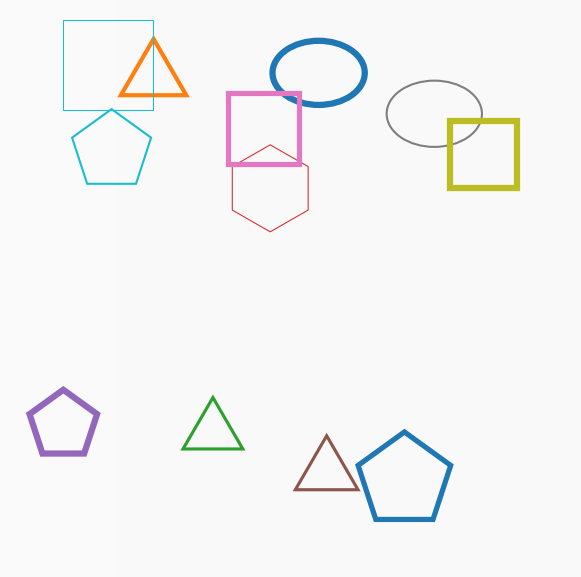[{"shape": "oval", "thickness": 3, "radius": 0.4, "center": [0.548, 0.873]}, {"shape": "pentagon", "thickness": 2.5, "radius": 0.42, "center": [0.696, 0.167]}, {"shape": "triangle", "thickness": 2, "radius": 0.32, "center": [0.264, 0.867]}, {"shape": "triangle", "thickness": 1.5, "radius": 0.3, "center": [0.366, 0.251]}, {"shape": "hexagon", "thickness": 0.5, "radius": 0.38, "center": [0.465, 0.673]}, {"shape": "pentagon", "thickness": 3, "radius": 0.31, "center": [0.109, 0.263]}, {"shape": "triangle", "thickness": 1.5, "radius": 0.31, "center": [0.562, 0.182]}, {"shape": "square", "thickness": 2.5, "radius": 0.31, "center": [0.453, 0.777]}, {"shape": "oval", "thickness": 1, "radius": 0.41, "center": [0.747, 0.802]}, {"shape": "square", "thickness": 3, "radius": 0.29, "center": [0.832, 0.732]}, {"shape": "square", "thickness": 0.5, "radius": 0.39, "center": [0.187, 0.887]}, {"shape": "pentagon", "thickness": 1, "radius": 0.36, "center": [0.192, 0.739]}]